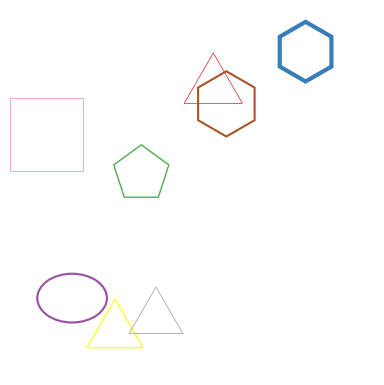[{"shape": "triangle", "thickness": 0.5, "radius": 0.44, "center": [0.554, 0.775]}, {"shape": "hexagon", "thickness": 3, "radius": 0.39, "center": [0.794, 0.866]}, {"shape": "pentagon", "thickness": 1, "radius": 0.38, "center": [0.367, 0.549]}, {"shape": "oval", "thickness": 1.5, "radius": 0.45, "center": [0.187, 0.226]}, {"shape": "triangle", "thickness": 1, "radius": 0.42, "center": [0.299, 0.139]}, {"shape": "hexagon", "thickness": 1.5, "radius": 0.42, "center": [0.588, 0.73]}, {"shape": "square", "thickness": 0.5, "radius": 0.47, "center": [0.12, 0.65]}, {"shape": "triangle", "thickness": 0.5, "radius": 0.4, "center": [0.405, 0.174]}]